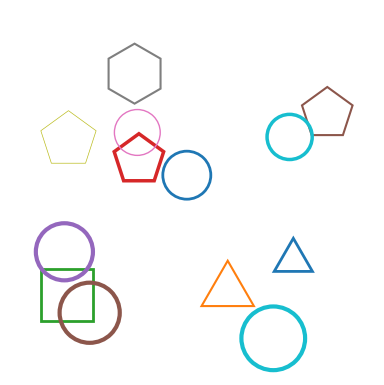[{"shape": "circle", "thickness": 2, "radius": 0.31, "center": [0.485, 0.545]}, {"shape": "triangle", "thickness": 2, "radius": 0.29, "center": [0.762, 0.324]}, {"shape": "triangle", "thickness": 1.5, "radius": 0.39, "center": [0.591, 0.244]}, {"shape": "square", "thickness": 2, "radius": 0.33, "center": [0.174, 0.234]}, {"shape": "pentagon", "thickness": 2.5, "radius": 0.34, "center": [0.361, 0.585]}, {"shape": "circle", "thickness": 3, "radius": 0.37, "center": [0.167, 0.346]}, {"shape": "pentagon", "thickness": 1.5, "radius": 0.35, "center": [0.85, 0.705]}, {"shape": "circle", "thickness": 3, "radius": 0.39, "center": [0.233, 0.188]}, {"shape": "circle", "thickness": 1, "radius": 0.3, "center": [0.357, 0.656]}, {"shape": "hexagon", "thickness": 1.5, "radius": 0.39, "center": [0.35, 0.809]}, {"shape": "pentagon", "thickness": 0.5, "radius": 0.38, "center": [0.178, 0.637]}, {"shape": "circle", "thickness": 3, "radius": 0.41, "center": [0.71, 0.121]}, {"shape": "circle", "thickness": 2.5, "radius": 0.29, "center": [0.752, 0.644]}]